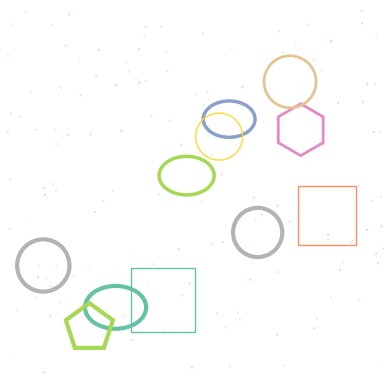[{"shape": "square", "thickness": 1, "radius": 0.42, "center": [0.423, 0.221]}, {"shape": "oval", "thickness": 3, "radius": 0.4, "center": [0.3, 0.202]}, {"shape": "square", "thickness": 1, "radius": 0.38, "center": [0.849, 0.44]}, {"shape": "oval", "thickness": 2.5, "radius": 0.34, "center": [0.595, 0.691]}, {"shape": "hexagon", "thickness": 2, "radius": 0.34, "center": [0.781, 0.663]}, {"shape": "oval", "thickness": 2.5, "radius": 0.36, "center": [0.485, 0.544]}, {"shape": "pentagon", "thickness": 3, "radius": 0.32, "center": [0.232, 0.148]}, {"shape": "circle", "thickness": 1, "radius": 0.31, "center": [0.569, 0.645]}, {"shape": "circle", "thickness": 2, "radius": 0.34, "center": [0.753, 0.788]}, {"shape": "circle", "thickness": 3, "radius": 0.32, "center": [0.669, 0.396]}, {"shape": "circle", "thickness": 3, "radius": 0.34, "center": [0.112, 0.31]}]